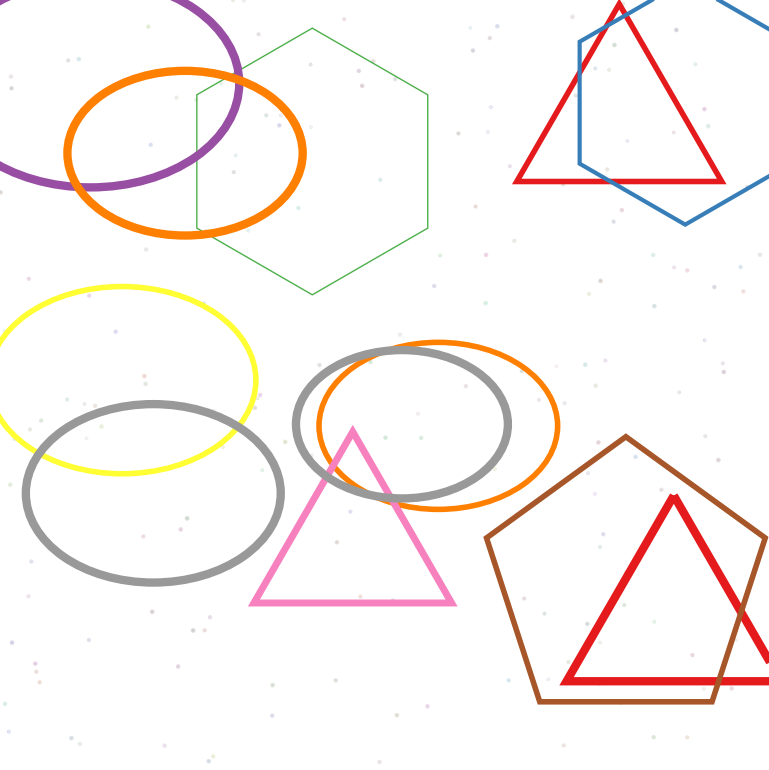[{"shape": "triangle", "thickness": 2, "radius": 0.77, "center": [0.804, 0.841]}, {"shape": "triangle", "thickness": 3, "radius": 0.8, "center": [0.875, 0.196]}, {"shape": "hexagon", "thickness": 1.5, "radius": 0.79, "center": [0.89, 0.867]}, {"shape": "hexagon", "thickness": 0.5, "radius": 0.87, "center": [0.406, 0.79]}, {"shape": "oval", "thickness": 3, "radius": 0.97, "center": [0.118, 0.892]}, {"shape": "oval", "thickness": 2, "radius": 0.77, "center": [0.569, 0.447]}, {"shape": "oval", "thickness": 3, "radius": 0.76, "center": [0.24, 0.801]}, {"shape": "oval", "thickness": 2, "radius": 0.87, "center": [0.159, 0.506]}, {"shape": "pentagon", "thickness": 2, "radius": 0.95, "center": [0.813, 0.243]}, {"shape": "triangle", "thickness": 2.5, "radius": 0.74, "center": [0.458, 0.291]}, {"shape": "oval", "thickness": 3, "radius": 0.83, "center": [0.199, 0.359]}, {"shape": "oval", "thickness": 3, "radius": 0.69, "center": [0.522, 0.449]}]